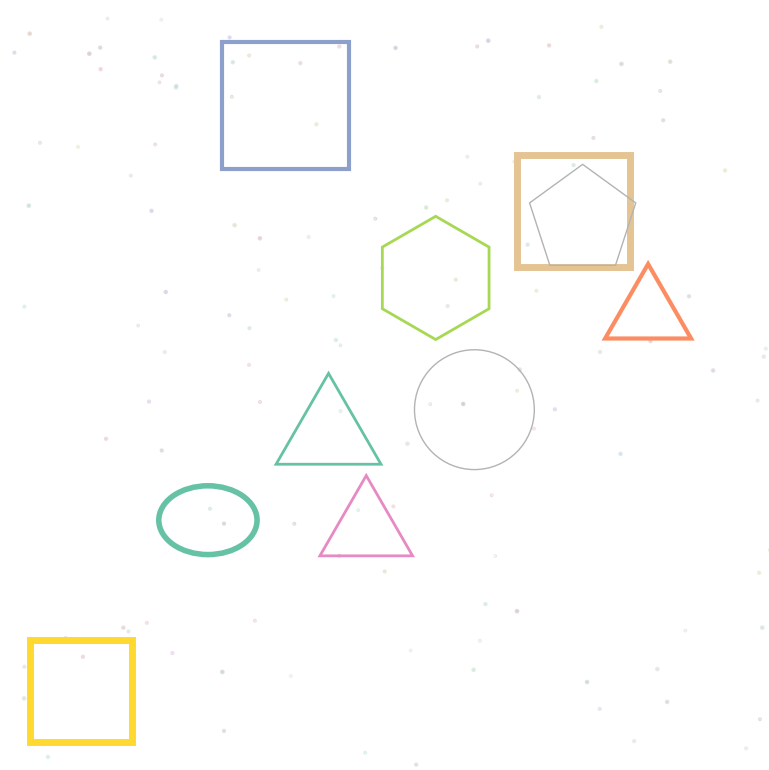[{"shape": "triangle", "thickness": 1, "radius": 0.39, "center": [0.427, 0.436]}, {"shape": "oval", "thickness": 2, "radius": 0.32, "center": [0.27, 0.324]}, {"shape": "triangle", "thickness": 1.5, "radius": 0.32, "center": [0.842, 0.593]}, {"shape": "square", "thickness": 1.5, "radius": 0.41, "center": [0.371, 0.863]}, {"shape": "triangle", "thickness": 1, "radius": 0.35, "center": [0.476, 0.313]}, {"shape": "hexagon", "thickness": 1, "radius": 0.4, "center": [0.566, 0.639]}, {"shape": "square", "thickness": 2.5, "radius": 0.33, "center": [0.105, 0.102]}, {"shape": "square", "thickness": 2.5, "radius": 0.37, "center": [0.745, 0.726]}, {"shape": "pentagon", "thickness": 0.5, "radius": 0.36, "center": [0.757, 0.714]}, {"shape": "circle", "thickness": 0.5, "radius": 0.39, "center": [0.616, 0.468]}]